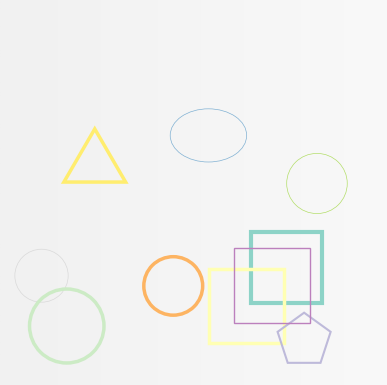[{"shape": "square", "thickness": 3, "radius": 0.46, "center": [0.739, 0.305]}, {"shape": "square", "thickness": 2.5, "radius": 0.48, "center": [0.636, 0.206]}, {"shape": "pentagon", "thickness": 1.5, "radius": 0.36, "center": [0.785, 0.116]}, {"shape": "oval", "thickness": 0.5, "radius": 0.49, "center": [0.538, 0.648]}, {"shape": "circle", "thickness": 2.5, "radius": 0.38, "center": [0.447, 0.257]}, {"shape": "circle", "thickness": 0.5, "radius": 0.39, "center": [0.818, 0.523]}, {"shape": "circle", "thickness": 0.5, "radius": 0.34, "center": [0.107, 0.284]}, {"shape": "square", "thickness": 1, "radius": 0.48, "center": [0.702, 0.259]}, {"shape": "circle", "thickness": 2.5, "radius": 0.48, "center": [0.172, 0.153]}, {"shape": "triangle", "thickness": 2.5, "radius": 0.46, "center": [0.245, 0.573]}]